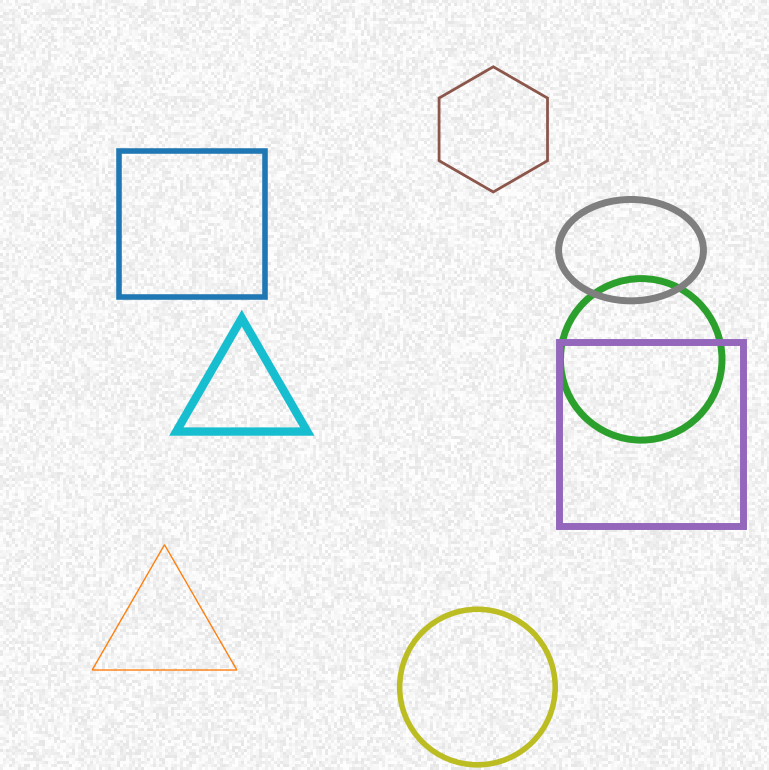[{"shape": "square", "thickness": 2, "radius": 0.47, "center": [0.249, 0.709]}, {"shape": "triangle", "thickness": 0.5, "radius": 0.54, "center": [0.214, 0.184]}, {"shape": "circle", "thickness": 2.5, "radius": 0.52, "center": [0.833, 0.533]}, {"shape": "square", "thickness": 2.5, "radius": 0.6, "center": [0.845, 0.436]}, {"shape": "hexagon", "thickness": 1, "radius": 0.41, "center": [0.641, 0.832]}, {"shape": "oval", "thickness": 2.5, "radius": 0.47, "center": [0.82, 0.675]}, {"shape": "circle", "thickness": 2, "radius": 0.51, "center": [0.62, 0.108]}, {"shape": "triangle", "thickness": 3, "radius": 0.49, "center": [0.314, 0.489]}]